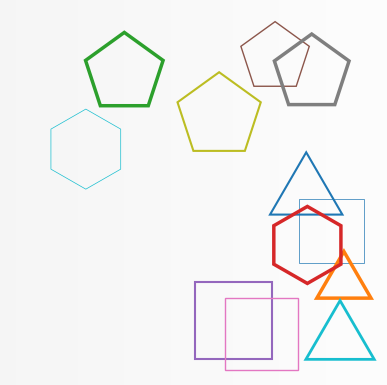[{"shape": "square", "thickness": 0.5, "radius": 0.42, "center": [0.855, 0.4]}, {"shape": "triangle", "thickness": 1.5, "radius": 0.54, "center": [0.79, 0.497]}, {"shape": "triangle", "thickness": 2.5, "radius": 0.4, "center": [0.888, 0.266]}, {"shape": "pentagon", "thickness": 2.5, "radius": 0.53, "center": [0.321, 0.811]}, {"shape": "hexagon", "thickness": 2.5, "radius": 0.5, "center": [0.793, 0.364]}, {"shape": "square", "thickness": 1.5, "radius": 0.5, "center": [0.601, 0.168]}, {"shape": "pentagon", "thickness": 1, "radius": 0.46, "center": [0.71, 0.851]}, {"shape": "square", "thickness": 1, "radius": 0.47, "center": [0.675, 0.133]}, {"shape": "pentagon", "thickness": 2.5, "radius": 0.51, "center": [0.804, 0.81]}, {"shape": "pentagon", "thickness": 1.5, "radius": 0.56, "center": [0.566, 0.699]}, {"shape": "hexagon", "thickness": 0.5, "radius": 0.52, "center": [0.221, 0.613]}, {"shape": "triangle", "thickness": 2, "radius": 0.51, "center": [0.878, 0.118]}]